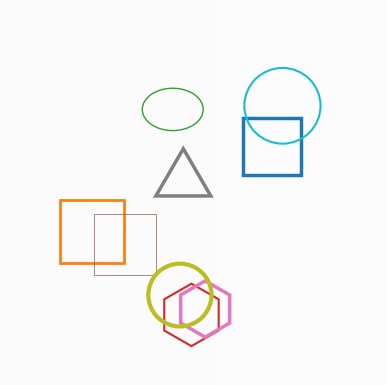[{"shape": "square", "thickness": 2.5, "radius": 0.37, "center": [0.701, 0.62]}, {"shape": "square", "thickness": 2, "radius": 0.41, "center": [0.237, 0.4]}, {"shape": "oval", "thickness": 1, "radius": 0.39, "center": [0.446, 0.716]}, {"shape": "hexagon", "thickness": 1.5, "radius": 0.41, "center": [0.494, 0.182]}, {"shape": "square", "thickness": 0.5, "radius": 0.4, "center": [0.322, 0.366]}, {"shape": "hexagon", "thickness": 2.5, "radius": 0.37, "center": [0.529, 0.197]}, {"shape": "triangle", "thickness": 2.5, "radius": 0.41, "center": [0.473, 0.532]}, {"shape": "circle", "thickness": 3, "radius": 0.41, "center": [0.464, 0.234]}, {"shape": "circle", "thickness": 1.5, "radius": 0.49, "center": [0.729, 0.725]}]